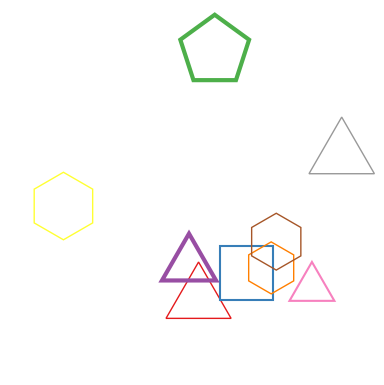[{"shape": "triangle", "thickness": 1, "radius": 0.49, "center": [0.516, 0.222]}, {"shape": "square", "thickness": 1.5, "radius": 0.35, "center": [0.64, 0.291]}, {"shape": "pentagon", "thickness": 3, "radius": 0.47, "center": [0.558, 0.868]}, {"shape": "triangle", "thickness": 3, "radius": 0.41, "center": [0.491, 0.312]}, {"shape": "hexagon", "thickness": 1, "radius": 0.34, "center": [0.704, 0.304]}, {"shape": "hexagon", "thickness": 1, "radius": 0.44, "center": [0.165, 0.465]}, {"shape": "hexagon", "thickness": 1, "radius": 0.37, "center": [0.718, 0.372]}, {"shape": "triangle", "thickness": 1.5, "radius": 0.34, "center": [0.81, 0.252]}, {"shape": "triangle", "thickness": 1, "radius": 0.49, "center": [0.888, 0.598]}]